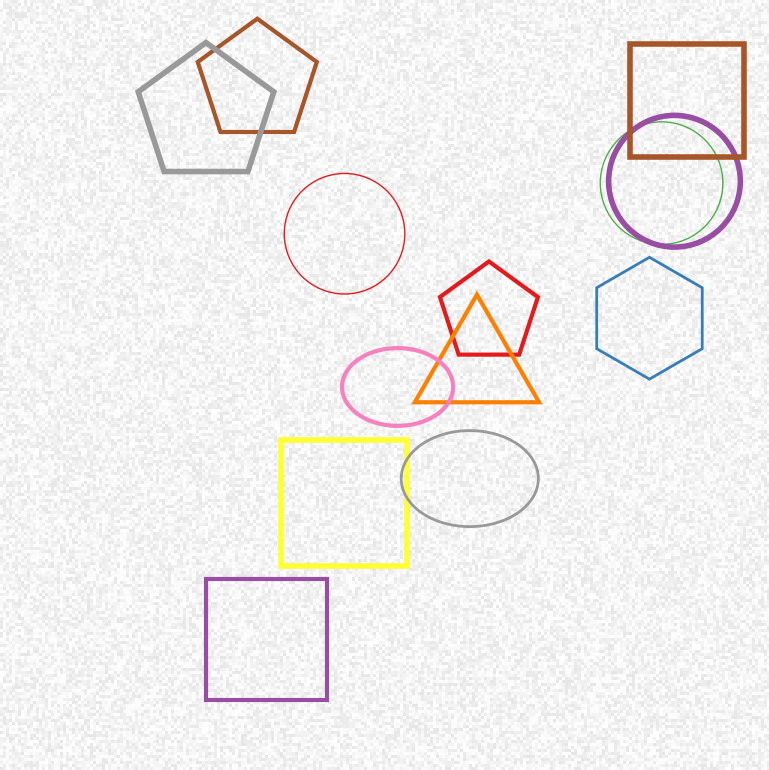[{"shape": "circle", "thickness": 0.5, "radius": 0.39, "center": [0.447, 0.696]}, {"shape": "pentagon", "thickness": 1.5, "radius": 0.33, "center": [0.635, 0.594]}, {"shape": "hexagon", "thickness": 1, "radius": 0.4, "center": [0.843, 0.587]}, {"shape": "circle", "thickness": 0.5, "radius": 0.4, "center": [0.859, 0.762]}, {"shape": "circle", "thickness": 2, "radius": 0.43, "center": [0.876, 0.765]}, {"shape": "square", "thickness": 1.5, "radius": 0.39, "center": [0.346, 0.169]}, {"shape": "triangle", "thickness": 1.5, "radius": 0.47, "center": [0.619, 0.524]}, {"shape": "square", "thickness": 2, "radius": 0.41, "center": [0.447, 0.347]}, {"shape": "pentagon", "thickness": 1.5, "radius": 0.41, "center": [0.334, 0.894]}, {"shape": "square", "thickness": 2, "radius": 0.37, "center": [0.892, 0.87]}, {"shape": "oval", "thickness": 1.5, "radius": 0.36, "center": [0.516, 0.497]}, {"shape": "pentagon", "thickness": 2, "radius": 0.46, "center": [0.268, 0.852]}, {"shape": "oval", "thickness": 1, "radius": 0.45, "center": [0.61, 0.378]}]